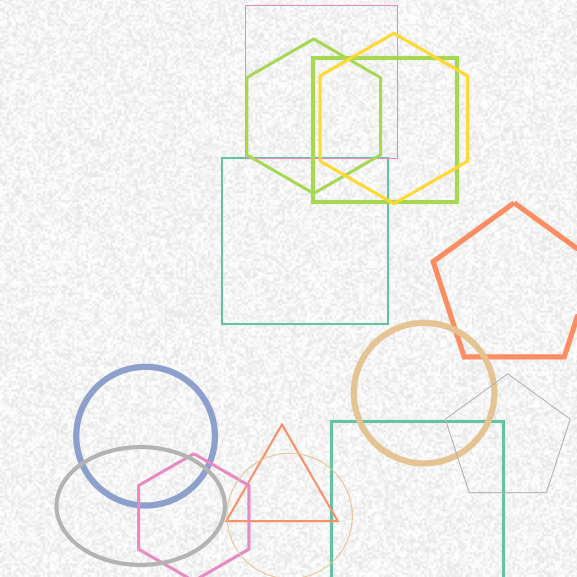[{"shape": "square", "thickness": 1, "radius": 0.72, "center": [0.529, 0.582]}, {"shape": "square", "thickness": 1.5, "radius": 0.74, "center": [0.721, 0.122]}, {"shape": "pentagon", "thickness": 2.5, "radius": 0.74, "center": [0.89, 0.5]}, {"shape": "triangle", "thickness": 1, "radius": 0.56, "center": [0.488, 0.153]}, {"shape": "circle", "thickness": 3, "radius": 0.6, "center": [0.252, 0.244]}, {"shape": "hexagon", "thickness": 1.5, "radius": 0.55, "center": [0.336, 0.103]}, {"shape": "square", "thickness": 0.5, "radius": 0.66, "center": [0.556, 0.858]}, {"shape": "square", "thickness": 2, "radius": 0.62, "center": [0.666, 0.774]}, {"shape": "hexagon", "thickness": 1.5, "radius": 0.67, "center": [0.543, 0.798]}, {"shape": "hexagon", "thickness": 1.5, "radius": 0.74, "center": [0.682, 0.794]}, {"shape": "circle", "thickness": 0.5, "radius": 0.54, "center": [0.502, 0.106]}, {"shape": "circle", "thickness": 3, "radius": 0.61, "center": [0.734, 0.318]}, {"shape": "pentagon", "thickness": 0.5, "radius": 0.57, "center": [0.879, 0.238]}, {"shape": "oval", "thickness": 2, "radius": 0.73, "center": [0.244, 0.123]}]